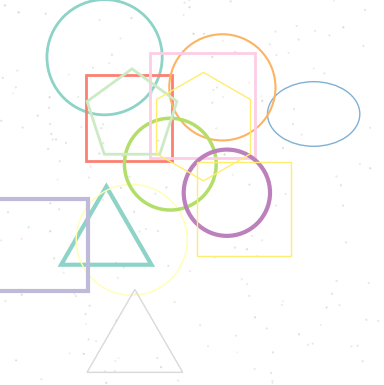[{"shape": "triangle", "thickness": 3, "radius": 0.68, "center": [0.276, 0.38]}, {"shape": "circle", "thickness": 2, "radius": 0.75, "center": [0.272, 0.851]}, {"shape": "circle", "thickness": 1, "radius": 0.72, "center": [0.342, 0.377]}, {"shape": "square", "thickness": 3, "radius": 0.6, "center": [0.11, 0.363]}, {"shape": "square", "thickness": 2, "radius": 0.56, "center": [0.335, 0.695]}, {"shape": "oval", "thickness": 1, "radius": 0.6, "center": [0.815, 0.704]}, {"shape": "circle", "thickness": 1.5, "radius": 0.69, "center": [0.578, 0.773]}, {"shape": "circle", "thickness": 2.5, "radius": 0.6, "center": [0.442, 0.574]}, {"shape": "square", "thickness": 2, "radius": 0.68, "center": [0.526, 0.726]}, {"shape": "triangle", "thickness": 1, "radius": 0.72, "center": [0.35, 0.105]}, {"shape": "circle", "thickness": 3, "radius": 0.56, "center": [0.589, 0.499]}, {"shape": "pentagon", "thickness": 2, "radius": 0.61, "center": [0.343, 0.699]}, {"shape": "square", "thickness": 1, "radius": 0.61, "center": [0.633, 0.457]}, {"shape": "hexagon", "thickness": 1, "radius": 0.7, "center": [0.529, 0.671]}]